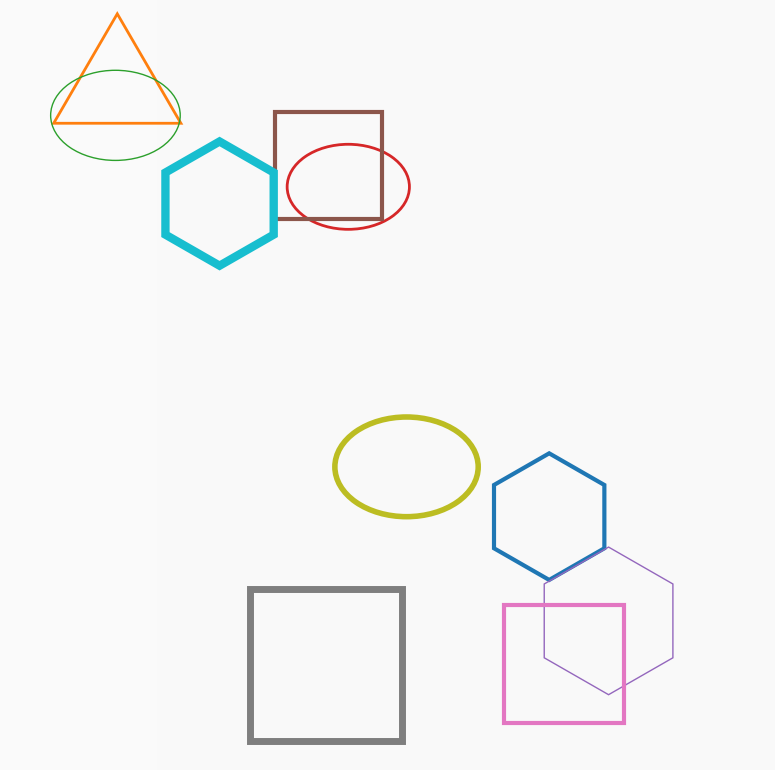[{"shape": "hexagon", "thickness": 1.5, "radius": 0.41, "center": [0.709, 0.329]}, {"shape": "triangle", "thickness": 1, "radius": 0.47, "center": [0.151, 0.887]}, {"shape": "oval", "thickness": 0.5, "radius": 0.42, "center": [0.149, 0.85]}, {"shape": "oval", "thickness": 1, "radius": 0.39, "center": [0.449, 0.757]}, {"shape": "hexagon", "thickness": 0.5, "radius": 0.48, "center": [0.785, 0.194]}, {"shape": "square", "thickness": 1.5, "radius": 0.35, "center": [0.424, 0.785]}, {"shape": "square", "thickness": 1.5, "radius": 0.38, "center": [0.728, 0.138]}, {"shape": "square", "thickness": 2.5, "radius": 0.49, "center": [0.421, 0.136]}, {"shape": "oval", "thickness": 2, "radius": 0.46, "center": [0.525, 0.394]}, {"shape": "hexagon", "thickness": 3, "radius": 0.4, "center": [0.283, 0.736]}]